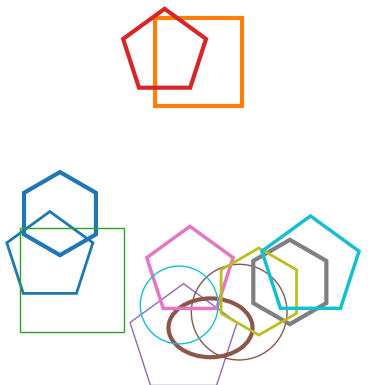[{"shape": "hexagon", "thickness": 3, "radius": 0.54, "center": [0.156, 0.445]}, {"shape": "pentagon", "thickness": 2, "radius": 0.59, "center": [0.129, 0.333]}, {"shape": "square", "thickness": 3, "radius": 0.57, "center": [0.516, 0.839]}, {"shape": "square", "thickness": 1, "radius": 0.68, "center": [0.186, 0.273]}, {"shape": "pentagon", "thickness": 3, "radius": 0.57, "center": [0.427, 0.864]}, {"shape": "pentagon", "thickness": 1, "radius": 0.73, "center": [0.477, 0.117]}, {"shape": "circle", "thickness": 1, "radius": 0.62, "center": [0.621, 0.189]}, {"shape": "oval", "thickness": 3, "radius": 0.55, "center": [0.547, 0.149]}, {"shape": "pentagon", "thickness": 2.5, "radius": 0.59, "center": [0.493, 0.294]}, {"shape": "hexagon", "thickness": 3, "radius": 0.55, "center": [0.753, 0.268]}, {"shape": "hexagon", "thickness": 2, "radius": 0.57, "center": [0.672, 0.243]}, {"shape": "pentagon", "thickness": 2.5, "radius": 0.66, "center": [0.806, 0.306]}, {"shape": "circle", "thickness": 1, "radius": 0.51, "center": [0.465, 0.208]}]